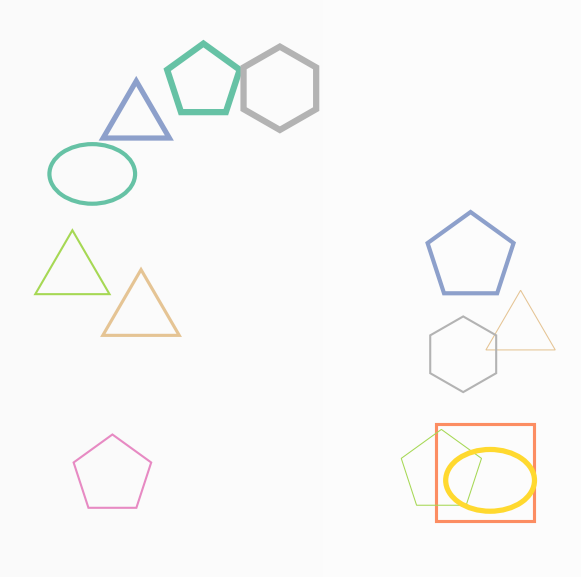[{"shape": "pentagon", "thickness": 3, "radius": 0.33, "center": [0.35, 0.858]}, {"shape": "oval", "thickness": 2, "radius": 0.37, "center": [0.159, 0.698]}, {"shape": "square", "thickness": 1.5, "radius": 0.42, "center": [0.835, 0.181]}, {"shape": "triangle", "thickness": 2.5, "radius": 0.33, "center": [0.234, 0.793]}, {"shape": "pentagon", "thickness": 2, "radius": 0.39, "center": [0.81, 0.554]}, {"shape": "pentagon", "thickness": 1, "radius": 0.35, "center": [0.193, 0.177]}, {"shape": "pentagon", "thickness": 0.5, "radius": 0.36, "center": [0.759, 0.183]}, {"shape": "triangle", "thickness": 1, "radius": 0.37, "center": [0.125, 0.527]}, {"shape": "oval", "thickness": 2.5, "radius": 0.38, "center": [0.843, 0.167]}, {"shape": "triangle", "thickness": 1.5, "radius": 0.38, "center": [0.243, 0.456]}, {"shape": "triangle", "thickness": 0.5, "radius": 0.34, "center": [0.896, 0.428]}, {"shape": "hexagon", "thickness": 3, "radius": 0.36, "center": [0.481, 0.846]}, {"shape": "hexagon", "thickness": 1, "radius": 0.33, "center": [0.797, 0.386]}]